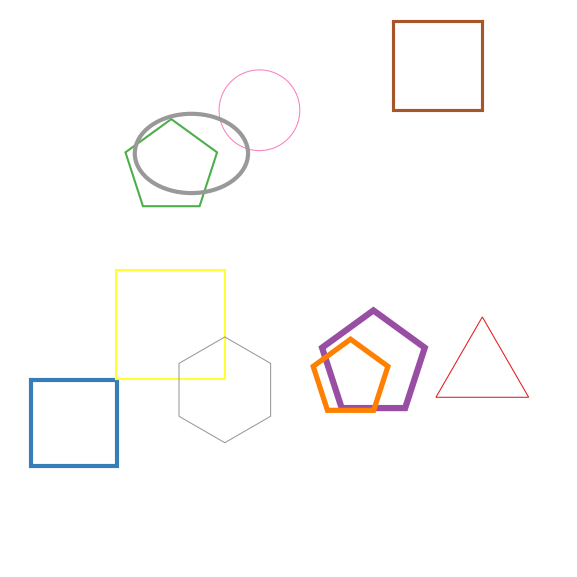[{"shape": "triangle", "thickness": 0.5, "radius": 0.46, "center": [0.835, 0.358]}, {"shape": "square", "thickness": 2, "radius": 0.37, "center": [0.129, 0.266]}, {"shape": "pentagon", "thickness": 1, "radius": 0.42, "center": [0.297, 0.71]}, {"shape": "pentagon", "thickness": 3, "radius": 0.47, "center": [0.647, 0.368]}, {"shape": "pentagon", "thickness": 2.5, "radius": 0.34, "center": [0.607, 0.344]}, {"shape": "square", "thickness": 1, "radius": 0.47, "center": [0.295, 0.437]}, {"shape": "square", "thickness": 1.5, "radius": 0.39, "center": [0.758, 0.886]}, {"shape": "circle", "thickness": 0.5, "radius": 0.35, "center": [0.449, 0.808]}, {"shape": "oval", "thickness": 2, "radius": 0.49, "center": [0.331, 0.733]}, {"shape": "hexagon", "thickness": 0.5, "radius": 0.46, "center": [0.389, 0.324]}]